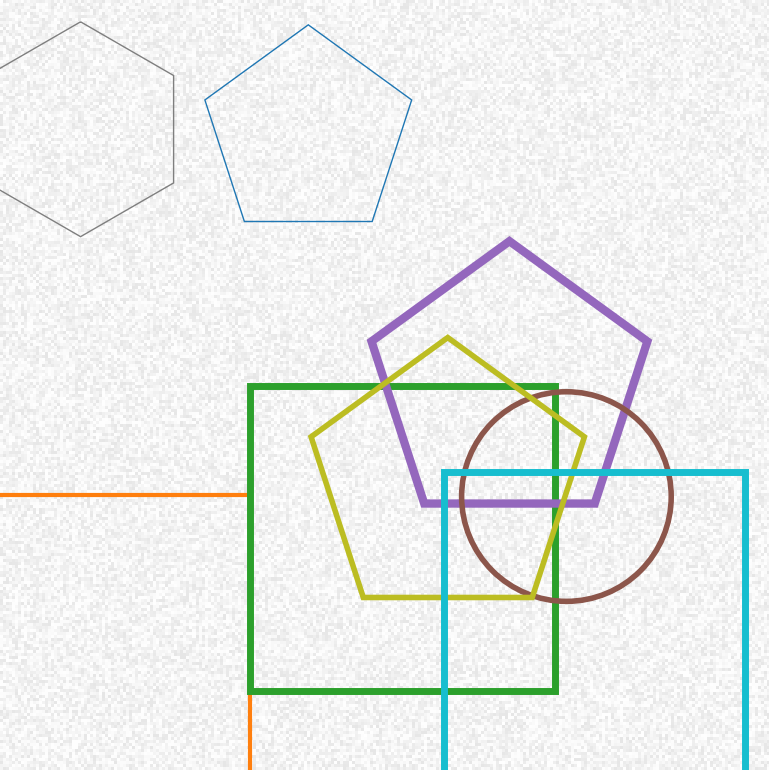[{"shape": "pentagon", "thickness": 0.5, "radius": 0.71, "center": [0.4, 0.827]}, {"shape": "square", "thickness": 1.5, "radius": 0.96, "center": [0.132, 0.164]}, {"shape": "square", "thickness": 2.5, "radius": 0.99, "center": [0.522, 0.301]}, {"shape": "pentagon", "thickness": 3, "radius": 0.94, "center": [0.662, 0.498]}, {"shape": "circle", "thickness": 2, "radius": 0.68, "center": [0.736, 0.355]}, {"shape": "hexagon", "thickness": 0.5, "radius": 0.7, "center": [0.105, 0.832]}, {"shape": "pentagon", "thickness": 2, "radius": 0.93, "center": [0.582, 0.375]}, {"shape": "square", "thickness": 2.5, "radius": 0.98, "center": [0.772, 0.191]}]